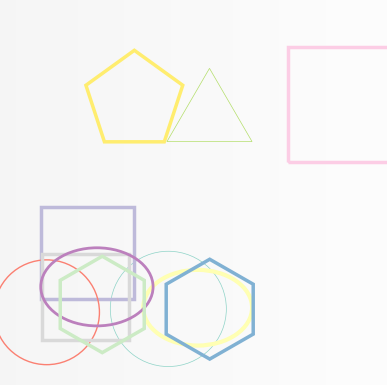[{"shape": "circle", "thickness": 0.5, "radius": 0.75, "center": [0.434, 0.198]}, {"shape": "oval", "thickness": 3, "radius": 0.7, "center": [0.51, 0.201]}, {"shape": "square", "thickness": 2.5, "radius": 0.6, "center": [0.225, 0.343]}, {"shape": "circle", "thickness": 1, "radius": 0.68, "center": [0.121, 0.189]}, {"shape": "hexagon", "thickness": 2.5, "radius": 0.65, "center": [0.541, 0.197]}, {"shape": "triangle", "thickness": 0.5, "radius": 0.63, "center": [0.541, 0.696]}, {"shape": "square", "thickness": 2.5, "radius": 0.75, "center": [0.892, 0.728]}, {"shape": "square", "thickness": 2.5, "radius": 0.56, "center": [0.221, 0.228]}, {"shape": "oval", "thickness": 2, "radius": 0.72, "center": [0.25, 0.255]}, {"shape": "hexagon", "thickness": 2.5, "radius": 0.63, "center": [0.264, 0.209]}, {"shape": "pentagon", "thickness": 2.5, "radius": 0.66, "center": [0.347, 0.738]}]